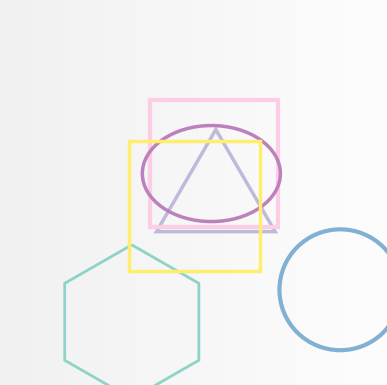[{"shape": "hexagon", "thickness": 2, "radius": 1.0, "center": [0.34, 0.164]}, {"shape": "triangle", "thickness": 2.5, "radius": 0.88, "center": [0.557, 0.487]}, {"shape": "circle", "thickness": 3, "radius": 0.78, "center": [0.878, 0.247]}, {"shape": "square", "thickness": 3, "radius": 0.83, "center": [0.553, 0.575]}, {"shape": "oval", "thickness": 2.5, "radius": 0.89, "center": [0.545, 0.549]}, {"shape": "square", "thickness": 2.5, "radius": 0.84, "center": [0.502, 0.464]}]